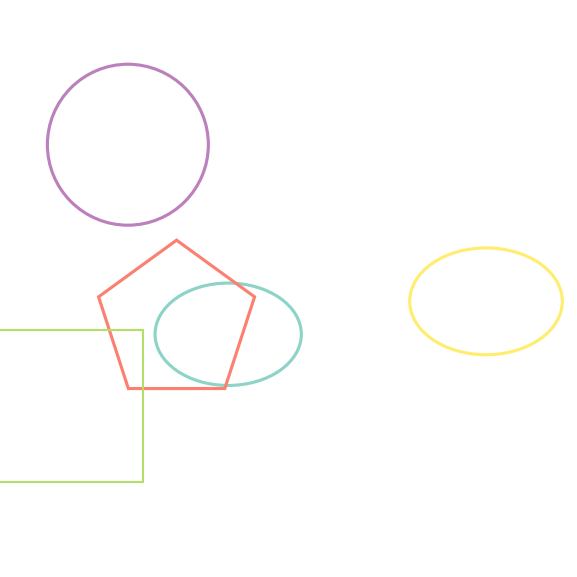[{"shape": "oval", "thickness": 1.5, "radius": 0.63, "center": [0.395, 0.42]}, {"shape": "pentagon", "thickness": 1.5, "radius": 0.71, "center": [0.306, 0.441]}, {"shape": "square", "thickness": 1, "radius": 0.66, "center": [0.116, 0.296]}, {"shape": "circle", "thickness": 1.5, "radius": 0.7, "center": [0.221, 0.749]}, {"shape": "oval", "thickness": 1.5, "radius": 0.66, "center": [0.842, 0.477]}]